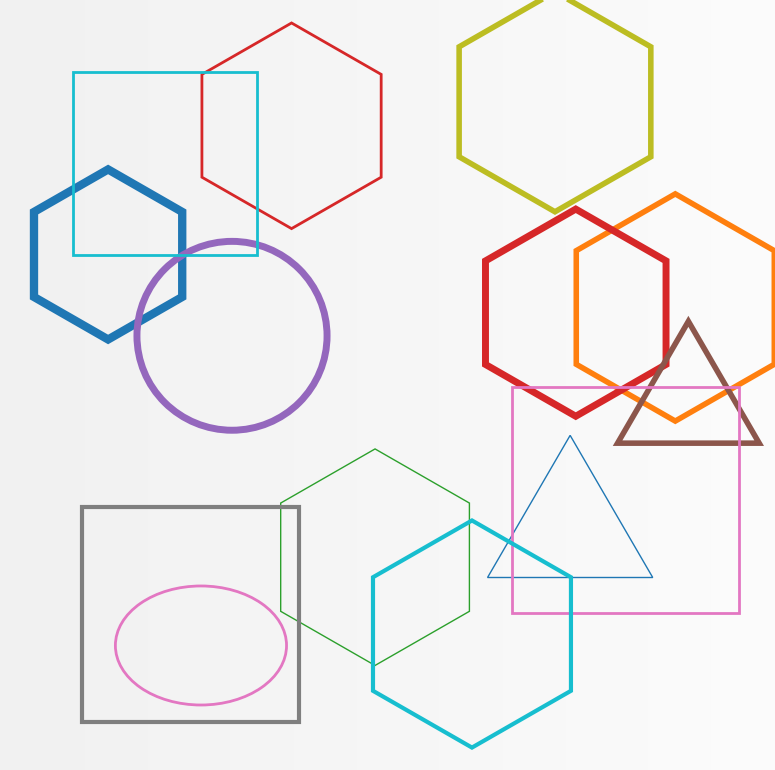[{"shape": "triangle", "thickness": 0.5, "radius": 0.62, "center": [0.736, 0.312]}, {"shape": "hexagon", "thickness": 3, "radius": 0.55, "center": [0.139, 0.67]}, {"shape": "hexagon", "thickness": 2, "radius": 0.74, "center": [0.871, 0.601]}, {"shape": "hexagon", "thickness": 0.5, "radius": 0.7, "center": [0.484, 0.276]}, {"shape": "hexagon", "thickness": 2.5, "radius": 0.67, "center": [0.743, 0.594]}, {"shape": "hexagon", "thickness": 1, "radius": 0.67, "center": [0.376, 0.837]}, {"shape": "circle", "thickness": 2.5, "radius": 0.61, "center": [0.299, 0.564]}, {"shape": "triangle", "thickness": 2, "radius": 0.53, "center": [0.888, 0.477]}, {"shape": "square", "thickness": 1, "radius": 0.73, "center": [0.807, 0.351]}, {"shape": "oval", "thickness": 1, "radius": 0.55, "center": [0.259, 0.162]}, {"shape": "square", "thickness": 1.5, "radius": 0.7, "center": [0.246, 0.202]}, {"shape": "hexagon", "thickness": 2, "radius": 0.71, "center": [0.716, 0.868]}, {"shape": "square", "thickness": 1, "radius": 0.59, "center": [0.213, 0.788]}, {"shape": "hexagon", "thickness": 1.5, "radius": 0.74, "center": [0.609, 0.177]}]